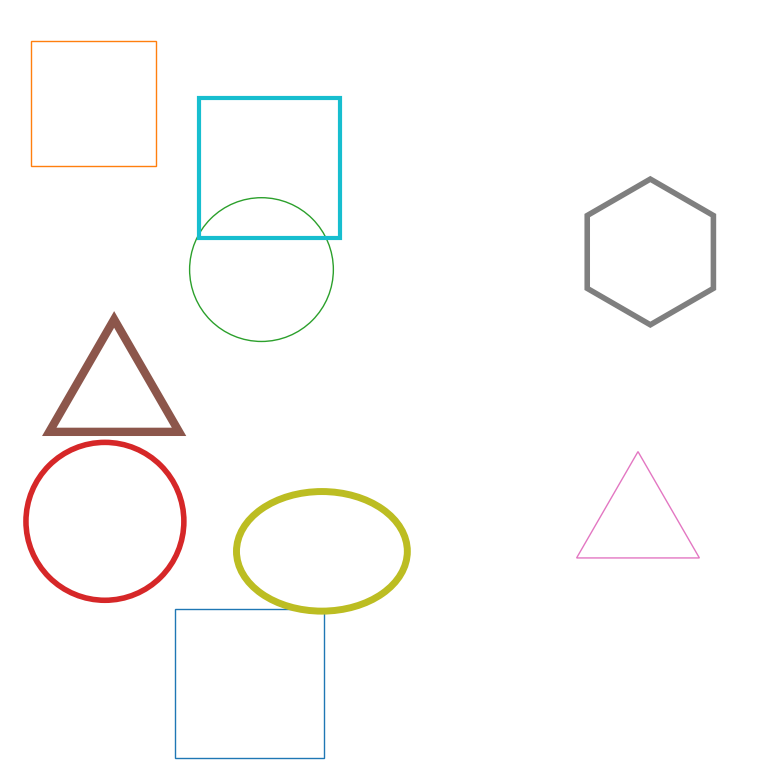[{"shape": "square", "thickness": 0.5, "radius": 0.49, "center": [0.324, 0.112]}, {"shape": "square", "thickness": 0.5, "radius": 0.41, "center": [0.122, 0.865]}, {"shape": "circle", "thickness": 0.5, "radius": 0.47, "center": [0.34, 0.65]}, {"shape": "circle", "thickness": 2, "radius": 0.51, "center": [0.136, 0.323]}, {"shape": "triangle", "thickness": 3, "radius": 0.49, "center": [0.148, 0.488]}, {"shape": "triangle", "thickness": 0.5, "radius": 0.46, "center": [0.829, 0.321]}, {"shape": "hexagon", "thickness": 2, "radius": 0.47, "center": [0.845, 0.673]}, {"shape": "oval", "thickness": 2.5, "radius": 0.55, "center": [0.418, 0.284]}, {"shape": "square", "thickness": 1.5, "radius": 0.46, "center": [0.35, 0.782]}]